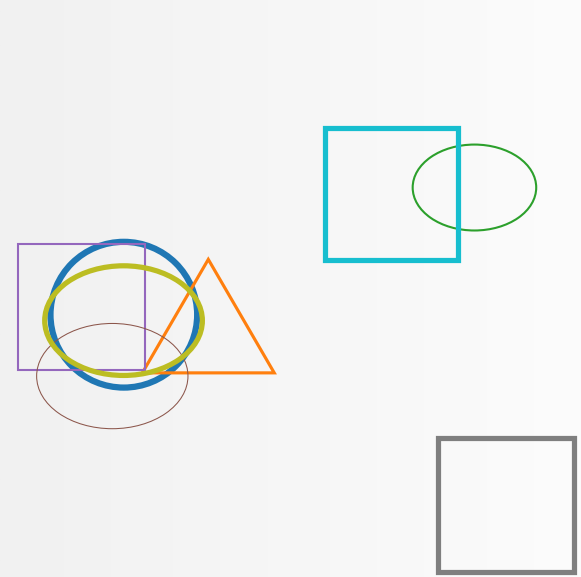[{"shape": "circle", "thickness": 3, "radius": 0.63, "center": [0.213, 0.454]}, {"shape": "triangle", "thickness": 1.5, "radius": 0.66, "center": [0.358, 0.419]}, {"shape": "oval", "thickness": 1, "radius": 0.53, "center": [0.816, 0.674]}, {"shape": "square", "thickness": 1, "radius": 0.55, "center": [0.141, 0.467]}, {"shape": "oval", "thickness": 0.5, "radius": 0.65, "center": [0.193, 0.348]}, {"shape": "square", "thickness": 2.5, "radius": 0.58, "center": [0.87, 0.125]}, {"shape": "oval", "thickness": 2.5, "radius": 0.68, "center": [0.213, 0.444]}, {"shape": "square", "thickness": 2.5, "radius": 0.57, "center": [0.674, 0.663]}]